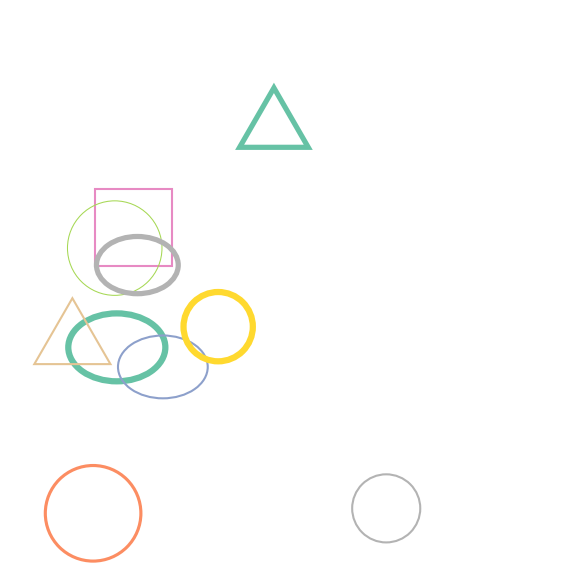[{"shape": "oval", "thickness": 3, "radius": 0.42, "center": [0.202, 0.398]}, {"shape": "triangle", "thickness": 2.5, "radius": 0.34, "center": [0.474, 0.778]}, {"shape": "circle", "thickness": 1.5, "radius": 0.41, "center": [0.161, 0.11]}, {"shape": "oval", "thickness": 1, "radius": 0.39, "center": [0.282, 0.364]}, {"shape": "square", "thickness": 1, "radius": 0.33, "center": [0.231, 0.606]}, {"shape": "circle", "thickness": 0.5, "radius": 0.41, "center": [0.199, 0.57]}, {"shape": "circle", "thickness": 3, "radius": 0.3, "center": [0.378, 0.433]}, {"shape": "triangle", "thickness": 1, "radius": 0.38, "center": [0.125, 0.407]}, {"shape": "oval", "thickness": 2.5, "radius": 0.35, "center": [0.238, 0.54]}, {"shape": "circle", "thickness": 1, "radius": 0.29, "center": [0.669, 0.119]}]